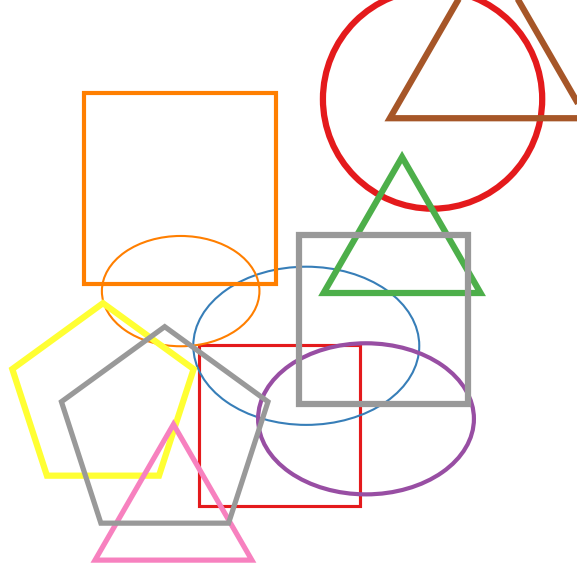[{"shape": "square", "thickness": 1.5, "radius": 0.7, "center": [0.484, 0.262]}, {"shape": "circle", "thickness": 3, "radius": 0.95, "center": [0.749, 0.828]}, {"shape": "oval", "thickness": 1, "radius": 0.98, "center": [0.53, 0.4]}, {"shape": "triangle", "thickness": 3, "radius": 0.78, "center": [0.696, 0.57]}, {"shape": "oval", "thickness": 2, "radius": 0.93, "center": [0.634, 0.274]}, {"shape": "oval", "thickness": 1, "radius": 0.68, "center": [0.313, 0.495]}, {"shape": "square", "thickness": 2, "radius": 0.83, "center": [0.312, 0.673]}, {"shape": "pentagon", "thickness": 3, "radius": 0.83, "center": [0.178, 0.309]}, {"shape": "triangle", "thickness": 3, "radius": 0.98, "center": [0.845, 0.893]}, {"shape": "triangle", "thickness": 2.5, "radius": 0.78, "center": [0.3, 0.108]}, {"shape": "pentagon", "thickness": 2.5, "radius": 0.94, "center": [0.285, 0.245]}, {"shape": "square", "thickness": 3, "radius": 0.73, "center": [0.663, 0.446]}]